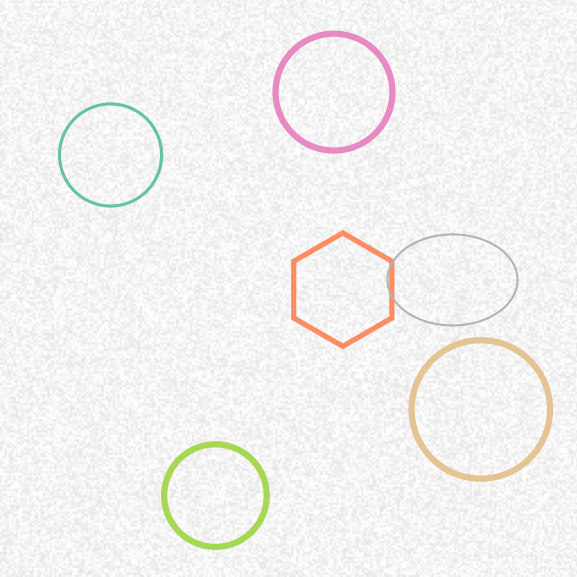[{"shape": "circle", "thickness": 1.5, "radius": 0.44, "center": [0.191, 0.731]}, {"shape": "hexagon", "thickness": 2.5, "radius": 0.49, "center": [0.594, 0.498]}, {"shape": "circle", "thickness": 3, "radius": 0.51, "center": [0.578, 0.84]}, {"shape": "circle", "thickness": 3, "radius": 0.44, "center": [0.373, 0.141]}, {"shape": "circle", "thickness": 3, "radius": 0.6, "center": [0.833, 0.29]}, {"shape": "oval", "thickness": 1, "radius": 0.56, "center": [0.784, 0.514]}]